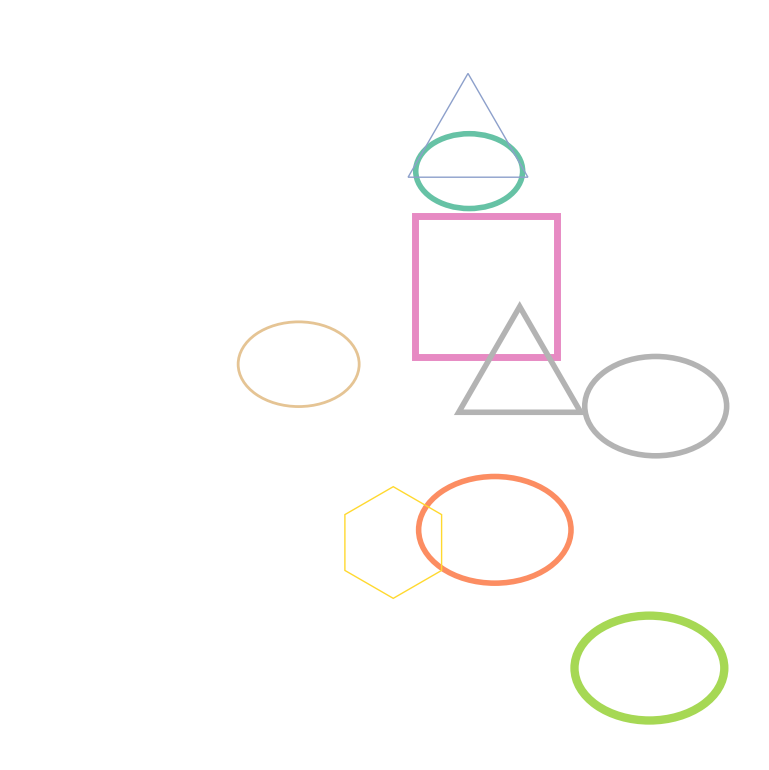[{"shape": "oval", "thickness": 2, "radius": 0.35, "center": [0.609, 0.778]}, {"shape": "oval", "thickness": 2, "radius": 0.49, "center": [0.643, 0.312]}, {"shape": "triangle", "thickness": 0.5, "radius": 0.45, "center": [0.608, 0.815]}, {"shape": "square", "thickness": 2.5, "radius": 0.46, "center": [0.631, 0.628]}, {"shape": "oval", "thickness": 3, "radius": 0.49, "center": [0.843, 0.132]}, {"shape": "hexagon", "thickness": 0.5, "radius": 0.36, "center": [0.511, 0.295]}, {"shape": "oval", "thickness": 1, "radius": 0.39, "center": [0.388, 0.527]}, {"shape": "triangle", "thickness": 2, "radius": 0.46, "center": [0.675, 0.51]}, {"shape": "oval", "thickness": 2, "radius": 0.46, "center": [0.852, 0.473]}]